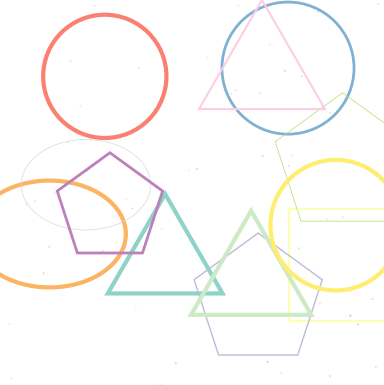[{"shape": "triangle", "thickness": 3, "radius": 0.86, "center": [0.429, 0.324]}, {"shape": "square", "thickness": 1.5, "radius": 0.73, "center": [0.896, 0.312]}, {"shape": "pentagon", "thickness": 1, "radius": 0.87, "center": [0.671, 0.219]}, {"shape": "circle", "thickness": 3, "radius": 0.8, "center": [0.272, 0.802]}, {"shape": "circle", "thickness": 2, "radius": 0.86, "center": [0.748, 0.823]}, {"shape": "oval", "thickness": 3, "radius": 0.99, "center": [0.129, 0.392]}, {"shape": "pentagon", "thickness": 0.5, "radius": 0.92, "center": [0.89, 0.575]}, {"shape": "triangle", "thickness": 1.5, "radius": 0.94, "center": [0.68, 0.811]}, {"shape": "oval", "thickness": 0.5, "radius": 0.84, "center": [0.223, 0.52]}, {"shape": "pentagon", "thickness": 2, "radius": 0.72, "center": [0.286, 0.459]}, {"shape": "triangle", "thickness": 3, "radius": 0.9, "center": [0.652, 0.272]}, {"shape": "circle", "thickness": 3, "radius": 0.85, "center": [0.872, 0.415]}]